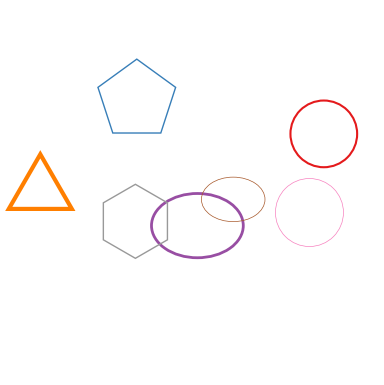[{"shape": "circle", "thickness": 1.5, "radius": 0.43, "center": [0.841, 0.652]}, {"shape": "pentagon", "thickness": 1, "radius": 0.53, "center": [0.355, 0.74]}, {"shape": "oval", "thickness": 2, "radius": 0.6, "center": [0.513, 0.414]}, {"shape": "triangle", "thickness": 3, "radius": 0.47, "center": [0.105, 0.505]}, {"shape": "oval", "thickness": 0.5, "radius": 0.41, "center": [0.606, 0.482]}, {"shape": "circle", "thickness": 0.5, "radius": 0.44, "center": [0.804, 0.448]}, {"shape": "hexagon", "thickness": 1, "radius": 0.48, "center": [0.352, 0.425]}]